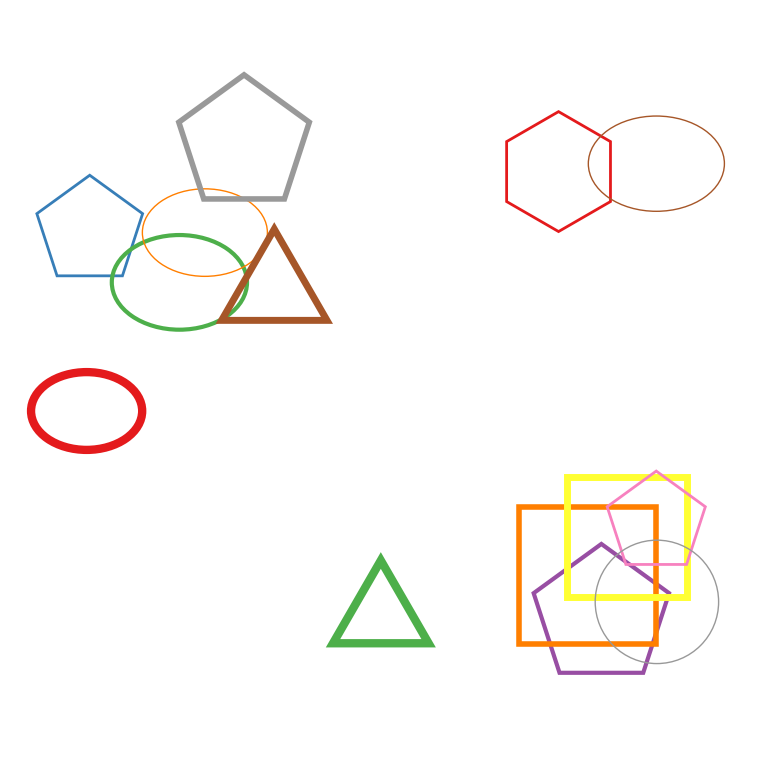[{"shape": "oval", "thickness": 3, "radius": 0.36, "center": [0.112, 0.466]}, {"shape": "hexagon", "thickness": 1, "radius": 0.39, "center": [0.725, 0.777]}, {"shape": "pentagon", "thickness": 1, "radius": 0.36, "center": [0.117, 0.7]}, {"shape": "triangle", "thickness": 3, "radius": 0.36, "center": [0.495, 0.2]}, {"shape": "oval", "thickness": 1.5, "radius": 0.44, "center": [0.233, 0.633]}, {"shape": "pentagon", "thickness": 1.5, "radius": 0.46, "center": [0.781, 0.201]}, {"shape": "square", "thickness": 2, "radius": 0.45, "center": [0.763, 0.253]}, {"shape": "oval", "thickness": 0.5, "radius": 0.41, "center": [0.266, 0.698]}, {"shape": "square", "thickness": 2.5, "radius": 0.39, "center": [0.814, 0.303]}, {"shape": "oval", "thickness": 0.5, "radius": 0.44, "center": [0.852, 0.787]}, {"shape": "triangle", "thickness": 2.5, "radius": 0.4, "center": [0.356, 0.623]}, {"shape": "pentagon", "thickness": 1, "radius": 0.34, "center": [0.852, 0.321]}, {"shape": "circle", "thickness": 0.5, "radius": 0.4, "center": [0.853, 0.218]}, {"shape": "pentagon", "thickness": 2, "radius": 0.45, "center": [0.317, 0.814]}]